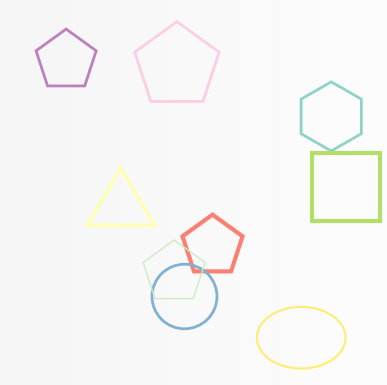[{"shape": "hexagon", "thickness": 2, "radius": 0.45, "center": [0.855, 0.698]}, {"shape": "triangle", "thickness": 2.5, "radius": 0.5, "center": [0.312, 0.465]}, {"shape": "pentagon", "thickness": 3, "radius": 0.41, "center": [0.548, 0.361]}, {"shape": "circle", "thickness": 2, "radius": 0.42, "center": [0.476, 0.23]}, {"shape": "square", "thickness": 3, "radius": 0.44, "center": [0.893, 0.515]}, {"shape": "pentagon", "thickness": 2, "radius": 0.57, "center": [0.457, 0.829]}, {"shape": "pentagon", "thickness": 2, "radius": 0.41, "center": [0.171, 0.843]}, {"shape": "pentagon", "thickness": 1, "radius": 0.42, "center": [0.449, 0.292]}, {"shape": "oval", "thickness": 1.5, "radius": 0.57, "center": [0.777, 0.123]}]